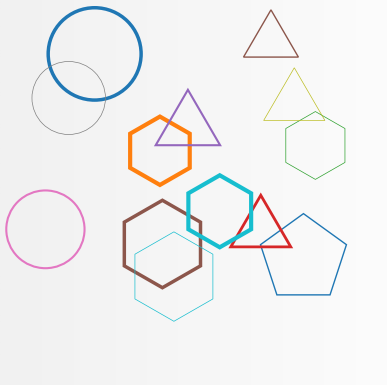[{"shape": "pentagon", "thickness": 1, "radius": 0.58, "center": [0.783, 0.328]}, {"shape": "circle", "thickness": 2.5, "radius": 0.6, "center": [0.244, 0.86]}, {"shape": "hexagon", "thickness": 3, "radius": 0.44, "center": [0.413, 0.608]}, {"shape": "hexagon", "thickness": 0.5, "radius": 0.44, "center": [0.814, 0.622]}, {"shape": "triangle", "thickness": 2, "radius": 0.45, "center": [0.673, 0.403]}, {"shape": "triangle", "thickness": 1.5, "radius": 0.48, "center": [0.485, 0.671]}, {"shape": "triangle", "thickness": 1, "radius": 0.41, "center": [0.699, 0.893]}, {"shape": "hexagon", "thickness": 2.5, "radius": 0.57, "center": [0.419, 0.366]}, {"shape": "circle", "thickness": 1.5, "radius": 0.5, "center": [0.117, 0.404]}, {"shape": "circle", "thickness": 0.5, "radius": 0.47, "center": [0.177, 0.745]}, {"shape": "triangle", "thickness": 0.5, "radius": 0.46, "center": [0.759, 0.733]}, {"shape": "hexagon", "thickness": 3, "radius": 0.47, "center": [0.567, 0.451]}, {"shape": "hexagon", "thickness": 0.5, "radius": 0.58, "center": [0.449, 0.282]}]